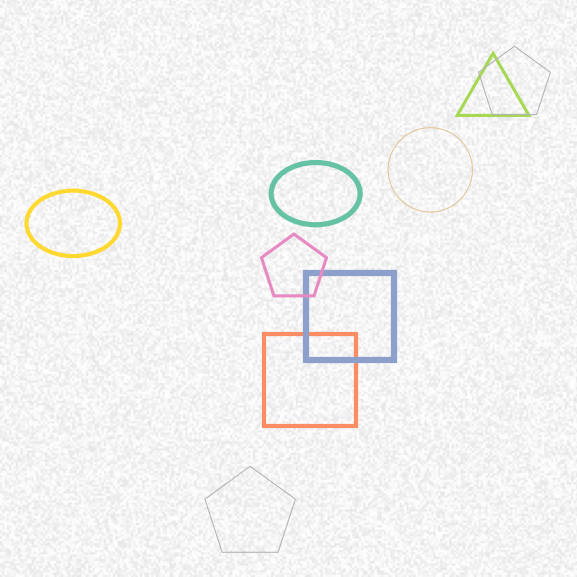[{"shape": "oval", "thickness": 2.5, "radius": 0.39, "center": [0.547, 0.664]}, {"shape": "square", "thickness": 2, "radius": 0.4, "center": [0.537, 0.341]}, {"shape": "square", "thickness": 3, "radius": 0.38, "center": [0.605, 0.451]}, {"shape": "pentagon", "thickness": 1.5, "radius": 0.3, "center": [0.509, 0.535]}, {"shape": "triangle", "thickness": 1.5, "radius": 0.36, "center": [0.854, 0.835]}, {"shape": "oval", "thickness": 2, "radius": 0.4, "center": [0.127, 0.612]}, {"shape": "circle", "thickness": 0.5, "radius": 0.37, "center": [0.745, 0.705]}, {"shape": "pentagon", "thickness": 0.5, "radius": 0.33, "center": [0.891, 0.854]}, {"shape": "pentagon", "thickness": 0.5, "radius": 0.41, "center": [0.433, 0.109]}]